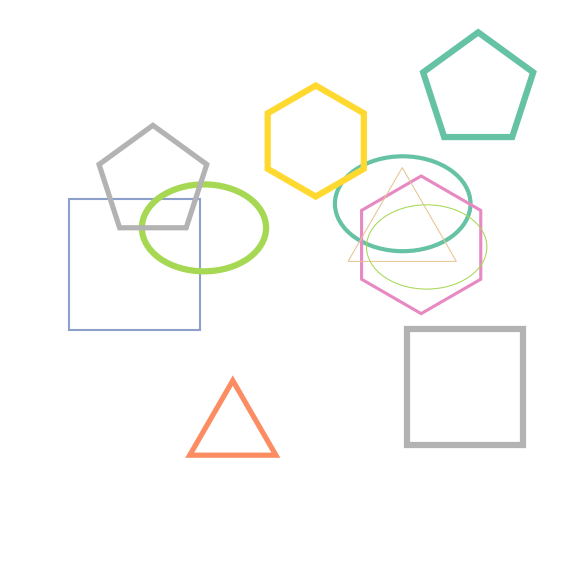[{"shape": "pentagon", "thickness": 3, "radius": 0.5, "center": [0.828, 0.843]}, {"shape": "oval", "thickness": 2, "radius": 0.59, "center": [0.697, 0.646]}, {"shape": "triangle", "thickness": 2.5, "radius": 0.43, "center": [0.403, 0.254]}, {"shape": "square", "thickness": 1, "radius": 0.56, "center": [0.233, 0.541]}, {"shape": "hexagon", "thickness": 1.5, "radius": 0.6, "center": [0.729, 0.575]}, {"shape": "oval", "thickness": 3, "radius": 0.54, "center": [0.353, 0.605]}, {"shape": "oval", "thickness": 0.5, "radius": 0.52, "center": [0.739, 0.571]}, {"shape": "hexagon", "thickness": 3, "radius": 0.48, "center": [0.547, 0.755]}, {"shape": "triangle", "thickness": 0.5, "radius": 0.54, "center": [0.696, 0.601]}, {"shape": "square", "thickness": 3, "radius": 0.5, "center": [0.805, 0.329]}, {"shape": "pentagon", "thickness": 2.5, "radius": 0.49, "center": [0.265, 0.684]}]